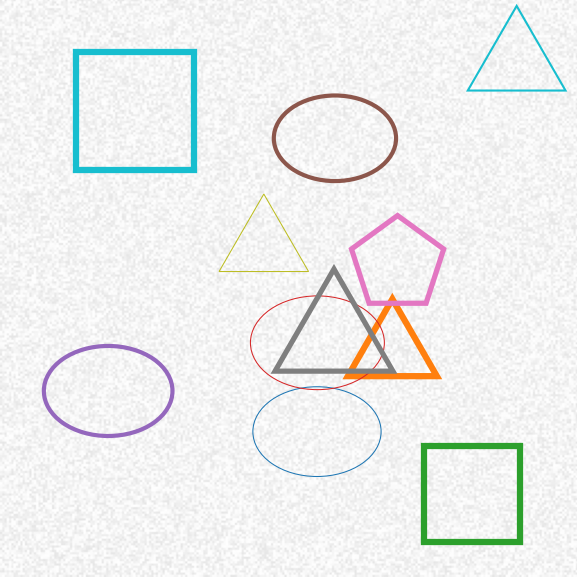[{"shape": "oval", "thickness": 0.5, "radius": 0.56, "center": [0.549, 0.252]}, {"shape": "triangle", "thickness": 3, "radius": 0.44, "center": [0.679, 0.392]}, {"shape": "square", "thickness": 3, "radius": 0.42, "center": [0.817, 0.144]}, {"shape": "oval", "thickness": 0.5, "radius": 0.58, "center": [0.55, 0.406]}, {"shape": "oval", "thickness": 2, "radius": 0.56, "center": [0.187, 0.322]}, {"shape": "oval", "thickness": 2, "radius": 0.53, "center": [0.58, 0.76]}, {"shape": "pentagon", "thickness": 2.5, "radius": 0.42, "center": [0.688, 0.542]}, {"shape": "triangle", "thickness": 2.5, "radius": 0.59, "center": [0.578, 0.415]}, {"shape": "triangle", "thickness": 0.5, "radius": 0.45, "center": [0.457, 0.574]}, {"shape": "square", "thickness": 3, "radius": 0.51, "center": [0.233, 0.807]}, {"shape": "triangle", "thickness": 1, "radius": 0.49, "center": [0.895, 0.891]}]